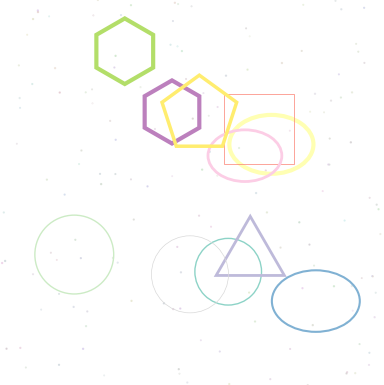[{"shape": "circle", "thickness": 1, "radius": 0.43, "center": [0.593, 0.294]}, {"shape": "oval", "thickness": 3, "radius": 0.55, "center": [0.705, 0.625]}, {"shape": "triangle", "thickness": 2, "radius": 0.51, "center": [0.65, 0.336]}, {"shape": "square", "thickness": 0.5, "radius": 0.45, "center": [0.672, 0.665]}, {"shape": "oval", "thickness": 1.5, "radius": 0.57, "center": [0.82, 0.218]}, {"shape": "hexagon", "thickness": 3, "radius": 0.43, "center": [0.324, 0.867]}, {"shape": "oval", "thickness": 2, "radius": 0.48, "center": [0.636, 0.596]}, {"shape": "circle", "thickness": 0.5, "radius": 0.5, "center": [0.493, 0.287]}, {"shape": "hexagon", "thickness": 3, "radius": 0.41, "center": [0.447, 0.709]}, {"shape": "circle", "thickness": 1, "radius": 0.51, "center": [0.193, 0.339]}, {"shape": "pentagon", "thickness": 2.5, "radius": 0.51, "center": [0.518, 0.703]}]